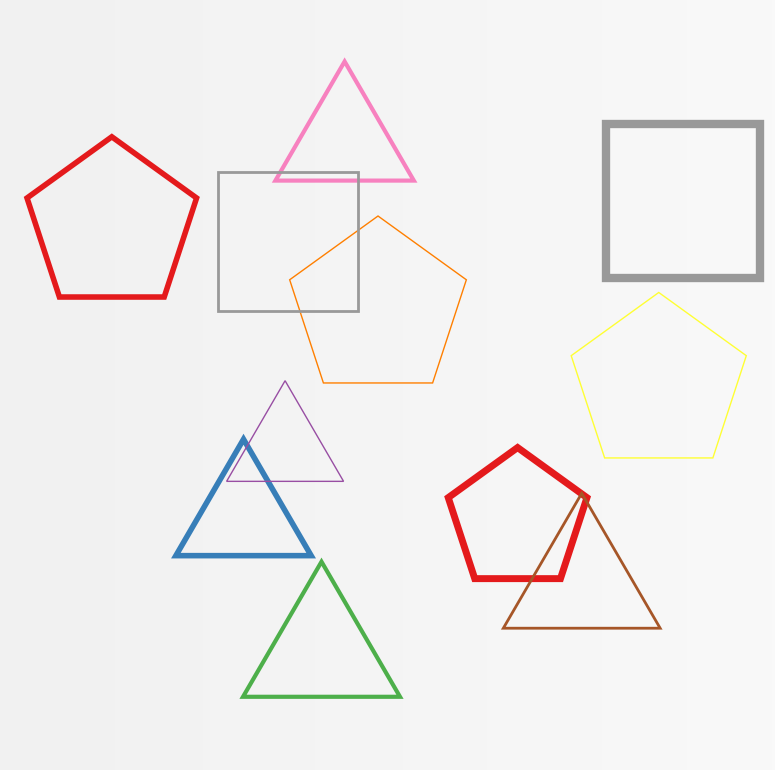[{"shape": "pentagon", "thickness": 2.5, "radius": 0.47, "center": [0.668, 0.325]}, {"shape": "pentagon", "thickness": 2, "radius": 0.58, "center": [0.144, 0.707]}, {"shape": "triangle", "thickness": 2, "radius": 0.5, "center": [0.314, 0.329]}, {"shape": "triangle", "thickness": 1.5, "radius": 0.58, "center": [0.415, 0.154]}, {"shape": "triangle", "thickness": 0.5, "radius": 0.44, "center": [0.368, 0.418]}, {"shape": "pentagon", "thickness": 0.5, "radius": 0.6, "center": [0.488, 0.6]}, {"shape": "pentagon", "thickness": 0.5, "radius": 0.59, "center": [0.85, 0.501]}, {"shape": "triangle", "thickness": 1, "radius": 0.58, "center": [0.751, 0.243]}, {"shape": "triangle", "thickness": 1.5, "radius": 0.52, "center": [0.445, 0.817]}, {"shape": "square", "thickness": 3, "radius": 0.5, "center": [0.881, 0.739]}, {"shape": "square", "thickness": 1, "radius": 0.45, "center": [0.371, 0.686]}]